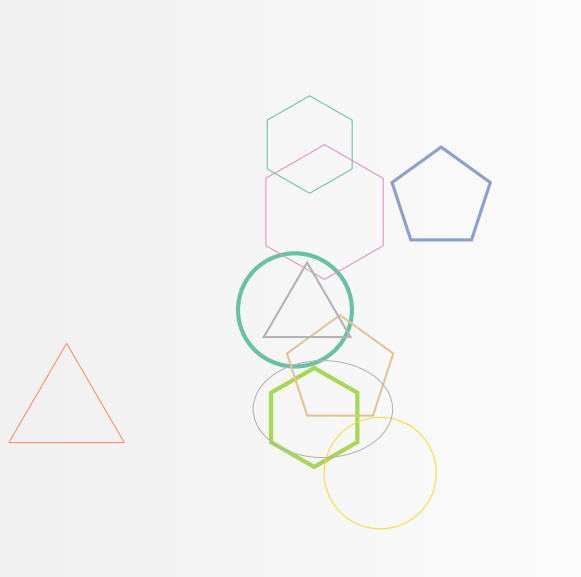[{"shape": "circle", "thickness": 2, "radius": 0.49, "center": [0.507, 0.463]}, {"shape": "hexagon", "thickness": 0.5, "radius": 0.42, "center": [0.533, 0.749]}, {"shape": "triangle", "thickness": 0.5, "radius": 0.57, "center": [0.115, 0.29]}, {"shape": "pentagon", "thickness": 1.5, "radius": 0.44, "center": [0.759, 0.656]}, {"shape": "hexagon", "thickness": 0.5, "radius": 0.58, "center": [0.558, 0.632]}, {"shape": "hexagon", "thickness": 2, "radius": 0.43, "center": [0.541, 0.276]}, {"shape": "circle", "thickness": 0.5, "radius": 0.48, "center": [0.654, 0.18]}, {"shape": "pentagon", "thickness": 1, "radius": 0.48, "center": [0.585, 0.357]}, {"shape": "oval", "thickness": 0.5, "radius": 0.6, "center": [0.555, 0.291]}, {"shape": "triangle", "thickness": 1, "radius": 0.43, "center": [0.528, 0.459]}]